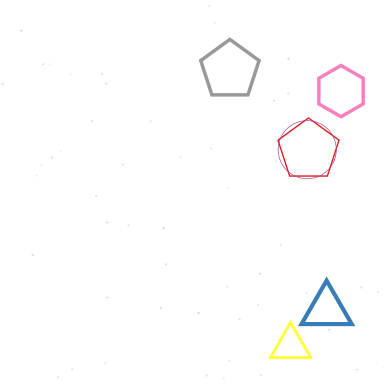[{"shape": "pentagon", "thickness": 1, "radius": 0.42, "center": [0.801, 0.61]}, {"shape": "triangle", "thickness": 3, "radius": 0.38, "center": [0.848, 0.196]}, {"shape": "circle", "thickness": 0.5, "radius": 0.38, "center": [0.798, 0.611]}, {"shape": "triangle", "thickness": 2, "radius": 0.3, "center": [0.755, 0.102]}, {"shape": "hexagon", "thickness": 2.5, "radius": 0.33, "center": [0.886, 0.763]}, {"shape": "pentagon", "thickness": 2.5, "radius": 0.4, "center": [0.597, 0.818]}]